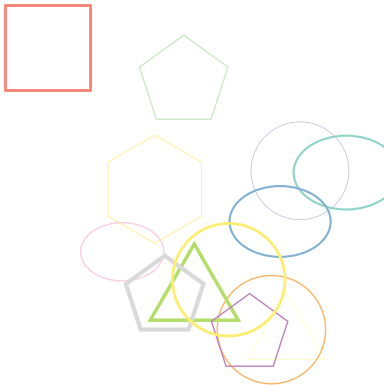[{"shape": "oval", "thickness": 1.5, "radius": 0.68, "center": [0.9, 0.552]}, {"shape": "triangle", "thickness": 0.5, "radius": 0.58, "center": [0.742, 0.124]}, {"shape": "circle", "thickness": 0.5, "radius": 0.64, "center": [0.779, 0.556]}, {"shape": "square", "thickness": 2, "radius": 0.55, "center": [0.124, 0.877]}, {"shape": "oval", "thickness": 1.5, "radius": 0.66, "center": [0.728, 0.425]}, {"shape": "circle", "thickness": 1, "radius": 0.7, "center": [0.705, 0.144]}, {"shape": "triangle", "thickness": 2.5, "radius": 0.66, "center": [0.505, 0.234]}, {"shape": "oval", "thickness": 1, "radius": 0.54, "center": [0.318, 0.346]}, {"shape": "pentagon", "thickness": 3, "radius": 0.53, "center": [0.428, 0.23]}, {"shape": "pentagon", "thickness": 1, "radius": 0.52, "center": [0.648, 0.133]}, {"shape": "pentagon", "thickness": 1, "radius": 0.6, "center": [0.477, 0.788]}, {"shape": "hexagon", "thickness": 0.5, "radius": 0.7, "center": [0.402, 0.509]}, {"shape": "circle", "thickness": 2, "radius": 0.73, "center": [0.594, 0.273]}]